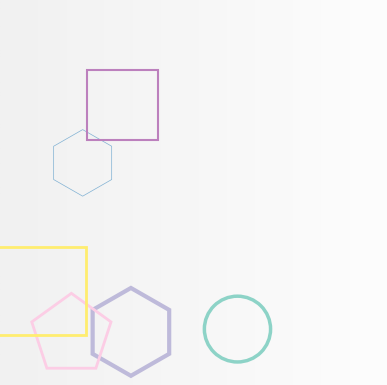[{"shape": "circle", "thickness": 2.5, "radius": 0.43, "center": [0.613, 0.145]}, {"shape": "hexagon", "thickness": 3, "radius": 0.57, "center": [0.338, 0.138]}, {"shape": "hexagon", "thickness": 0.5, "radius": 0.43, "center": [0.213, 0.577]}, {"shape": "pentagon", "thickness": 2, "radius": 0.54, "center": [0.184, 0.131]}, {"shape": "square", "thickness": 1.5, "radius": 0.46, "center": [0.316, 0.727]}, {"shape": "square", "thickness": 2, "radius": 0.57, "center": [0.107, 0.245]}]